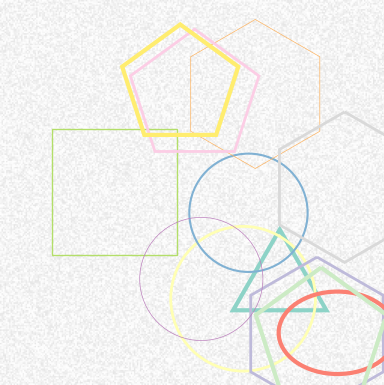[{"shape": "triangle", "thickness": 3, "radius": 0.7, "center": [0.727, 0.264]}, {"shape": "circle", "thickness": 2, "radius": 0.94, "center": [0.631, 0.224]}, {"shape": "hexagon", "thickness": 2, "radius": 0.99, "center": [0.823, 0.133]}, {"shape": "oval", "thickness": 3, "radius": 0.76, "center": [0.877, 0.136]}, {"shape": "circle", "thickness": 1.5, "radius": 0.77, "center": [0.645, 0.447]}, {"shape": "hexagon", "thickness": 0.5, "radius": 0.97, "center": [0.663, 0.756]}, {"shape": "square", "thickness": 1, "radius": 0.82, "center": [0.297, 0.502]}, {"shape": "pentagon", "thickness": 2, "radius": 0.88, "center": [0.506, 0.749]}, {"shape": "hexagon", "thickness": 2, "radius": 0.98, "center": [0.895, 0.514]}, {"shape": "circle", "thickness": 0.5, "radius": 0.8, "center": [0.523, 0.275]}, {"shape": "pentagon", "thickness": 3, "radius": 0.89, "center": [0.834, 0.127]}, {"shape": "pentagon", "thickness": 3, "radius": 0.79, "center": [0.468, 0.778]}]